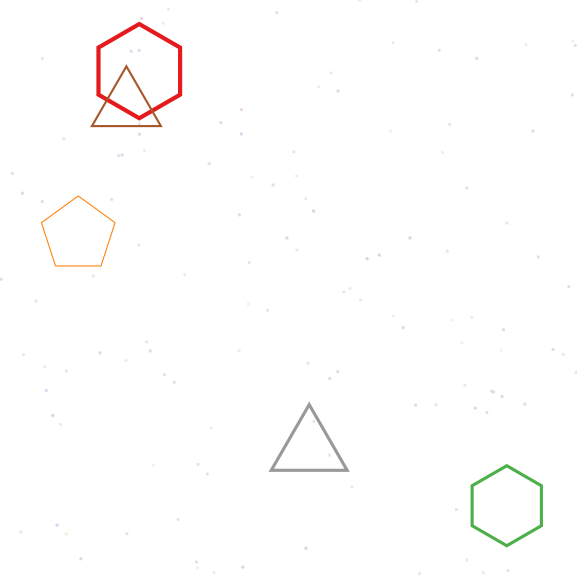[{"shape": "hexagon", "thickness": 2, "radius": 0.41, "center": [0.241, 0.876]}, {"shape": "hexagon", "thickness": 1.5, "radius": 0.35, "center": [0.878, 0.123]}, {"shape": "pentagon", "thickness": 0.5, "radius": 0.34, "center": [0.135, 0.593]}, {"shape": "triangle", "thickness": 1, "radius": 0.34, "center": [0.219, 0.815]}, {"shape": "triangle", "thickness": 1.5, "radius": 0.38, "center": [0.535, 0.223]}]